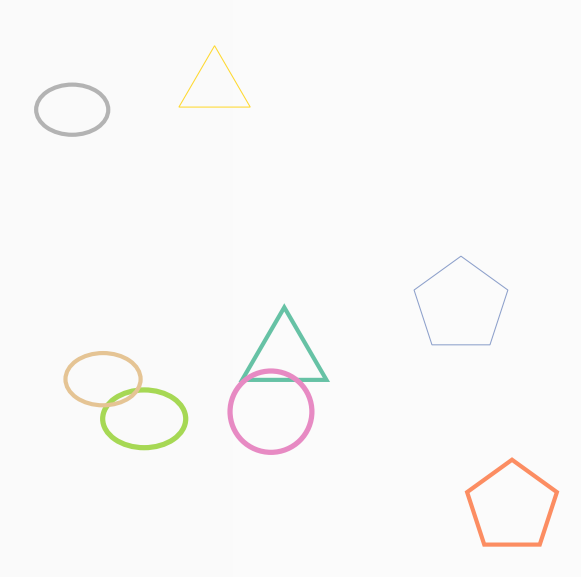[{"shape": "triangle", "thickness": 2, "radius": 0.42, "center": [0.489, 0.383]}, {"shape": "pentagon", "thickness": 2, "radius": 0.41, "center": [0.881, 0.122]}, {"shape": "pentagon", "thickness": 0.5, "radius": 0.42, "center": [0.793, 0.471]}, {"shape": "circle", "thickness": 2.5, "radius": 0.35, "center": [0.466, 0.286]}, {"shape": "oval", "thickness": 2.5, "radius": 0.36, "center": [0.248, 0.274]}, {"shape": "triangle", "thickness": 0.5, "radius": 0.35, "center": [0.369, 0.849]}, {"shape": "oval", "thickness": 2, "radius": 0.32, "center": [0.177, 0.343]}, {"shape": "oval", "thickness": 2, "radius": 0.31, "center": [0.124, 0.809]}]